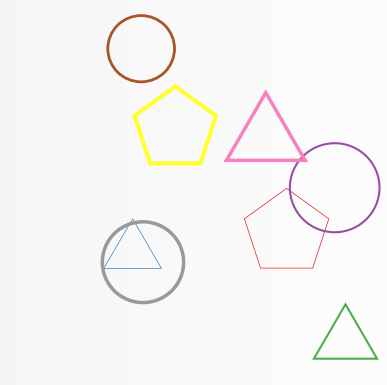[{"shape": "pentagon", "thickness": 0.5, "radius": 0.57, "center": [0.74, 0.396]}, {"shape": "triangle", "thickness": 0.5, "radius": 0.43, "center": [0.342, 0.346]}, {"shape": "triangle", "thickness": 1.5, "radius": 0.47, "center": [0.892, 0.115]}, {"shape": "circle", "thickness": 1.5, "radius": 0.58, "center": [0.864, 0.512]}, {"shape": "pentagon", "thickness": 3, "radius": 0.55, "center": [0.452, 0.665]}, {"shape": "circle", "thickness": 2, "radius": 0.43, "center": [0.364, 0.874]}, {"shape": "triangle", "thickness": 2.5, "radius": 0.59, "center": [0.686, 0.642]}, {"shape": "circle", "thickness": 2.5, "radius": 0.52, "center": [0.369, 0.319]}]